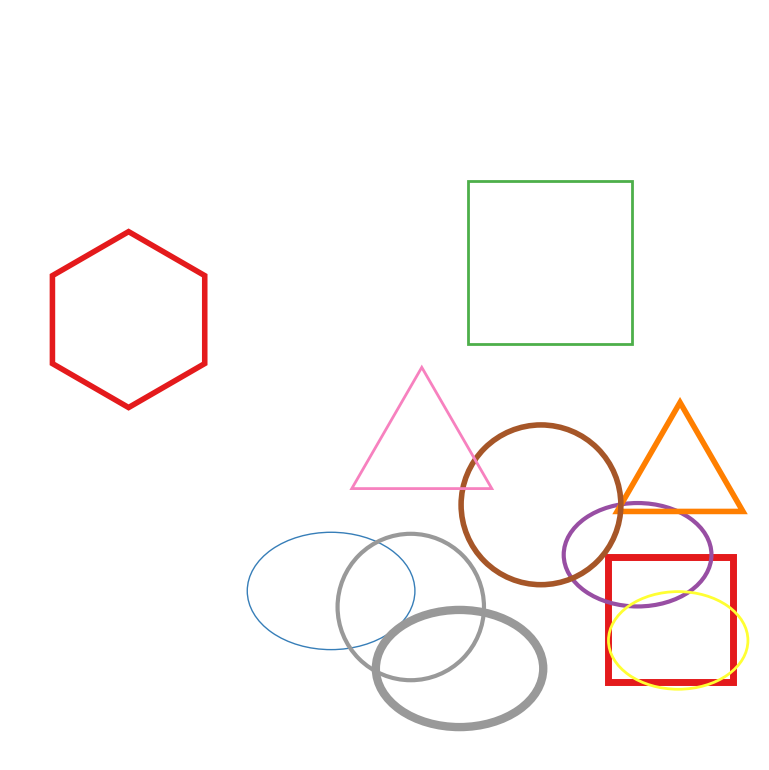[{"shape": "square", "thickness": 2.5, "radius": 0.4, "center": [0.871, 0.195]}, {"shape": "hexagon", "thickness": 2, "radius": 0.57, "center": [0.167, 0.585]}, {"shape": "oval", "thickness": 0.5, "radius": 0.54, "center": [0.43, 0.233]}, {"shape": "square", "thickness": 1, "radius": 0.53, "center": [0.714, 0.659]}, {"shape": "oval", "thickness": 1.5, "radius": 0.48, "center": [0.828, 0.28]}, {"shape": "triangle", "thickness": 2, "radius": 0.47, "center": [0.883, 0.383]}, {"shape": "oval", "thickness": 1, "radius": 0.45, "center": [0.881, 0.168]}, {"shape": "circle", "thickness": 2, "radius": 0.52, "center": [0.703, 0.344]}, {"shape": "triangle", "thickness": 1, "radius": 0.52, "center": [0.548, 0.418]}, {"shape": "oval", "thickness": 3, "radius": 0.54, "center": [0.597, 0.132]}, {"shape": "circle", "thickness": 1.5, "radius": 0.48, "center": [0.533, 0.212]}]